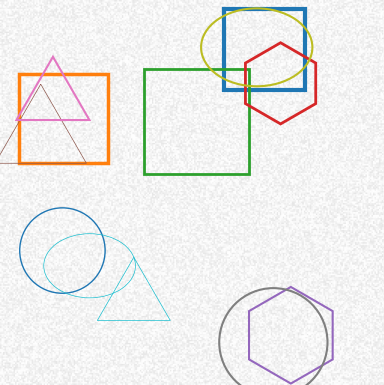[{"shape": "circle", "thickness": 1, "radius": 0.55, "center": [0.162, 0.349]}, {"shape": "square", "thickness": 3, "radius": 0.53, "center": [0.686, 0.871]}, {"shape": "square", "thickness": 2.5, "radius": 0.58, "center": [0.165, 0.692]}, {"shape": "square", "thickness": 2, "radius": 0.68, "center": [0.51, 0.685]}, {"shape": "hexagon", "thickness": 2, "radius": 0.53, "center": [0.729, 0.784]}, {"shape": "hexagon", "thickness": 1.5, "radius": 0.63, "center": [0.755, 0.129]}, {"shape": "triangle", "thickness": 0.5, "radius": 0.68, "center": [0.106, 0.644]}, {"shape": "triangle", "thickness": 1.5, "radius": 0.55, "center": [0.138, 0.743]}, {"shape": "circle", "thickness": 1.5, "radius": 0.7, "center": [0.71, 0.111]}, {"shape": "oval", "thickness": 1.5, "radius": 0.72, "center": [0.667, 0.877]}, {"shape": "oval", "thickness": 0.5, "radius": 0.6, "center": [0.233, 0.31]}, {"shape": "triangle", "thickness": 0.5, "radius": 0.55, "center": [0.348, 0.222]}]